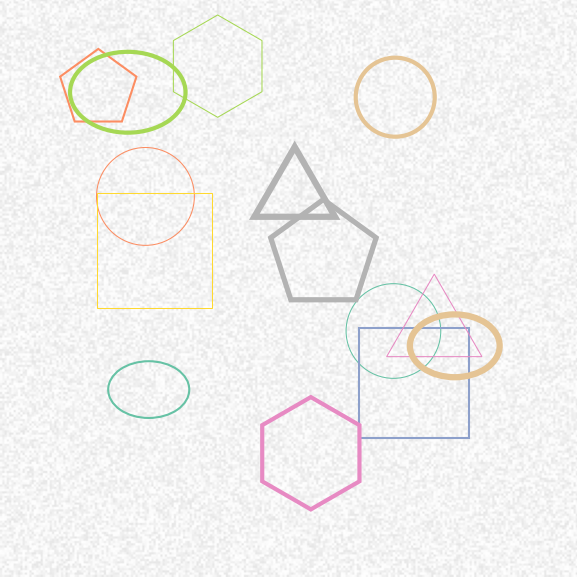[{"shape": "circle", "thickness": 0.5, "radius": 0.41, "center": [0.681, 0.426]}, {"shape": "oval", "thickness": 1, "radius": 0.35, "center": [0.258, 0.325]}, {"shape": "circle", "thickness": 0.5, "radius": 0.42, "center": [0.252, 0.659]}, {"shape": "pentagon", "thickness": 1, "radius": 0.35, "center": [0.17, 0.845]}, {"shape": "square", "thickness": 1, "radius": 0.48, "center": [0.716, 0.336]}, {"shape": "triangle", "thickness": 0.5, "radius": 0.48, "center": [0.752, 0.429]}, {"shape": "hexagon", "thickness": 2, "radius": 0.49, "center": [0.538, 0.214]}, {"shape": "oval", "thickness": 2, "radius": 0.5, "center": [0.221, 0.839]}, {"shape": "hexagon", "thickness": 0.5, "radius": 0.44, "center": [0.377, 0.885]}, {"shape": "square", "thickness": 0.5, "radius": 0.5, "center": [0.267, 0.566]}, {"shape": "circle", "thickness": 2, "radius": 0.34, "center": [0.684, 0.831]}, {"shape": "oval", "thickness": 3, "radius": 0.39, "center": [0.787, 0.4]}, {"shape": "pentagon", "thickness": 2.5, "radius": 0.48, "center": [0.56, 0.558]}, {"shape": "triangle", "thickness": 3, "radius": 0.4, "center": [0.51, 0.664]}]